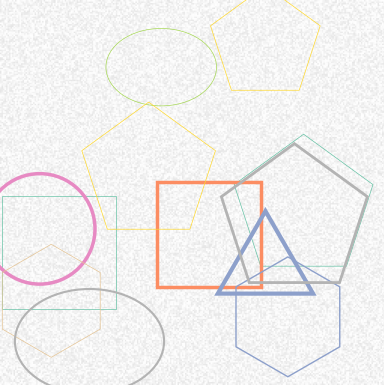[{"shape": "pentagon", "thickness": 0.5, "radius": 0.95, "center": [0.789, 0.462]}, {"shape": "square", "thickness": 0.5, "radius": 0.74, "center": [0.154, 0.344]}, {"shape": "square", "thickness": 2.5, "radius": 0.68, "center": [0.543, 0.392]}, {"shape": "triangle", "thickness": 3, "radius": 0.71, "center": [0.689, 0.309]}, {"shape": "hexagon", "thickness": 1, "radius": 0.78, "center": [0.748, 0.177]}, {"shape": "circle", "thickness": 2.5, "radius": 0.72, "center": [0.103, 0.406]}, {"shape": "oval", "thickness": 0.5, "radius": 0.72, "center": [0.419, 0.826]}, {"shape": "pentagon", "thickness": 0.5, "radius": 0.91, "center": [0.386, 0.552]}, {"shape": "pentagon", "thickness": 0.5, "radius": 0.75, "center": [0.689, 0.887]}, {"shape": "hexagon", "thickness": 0.5, "radius": 0.73, "center": [0.133, 0.219]}, {"shape": "oval", "thickness": 1.5, "radius": 0.97, "center": [0.232, 0.114]}, {"shape": "pentagon", "thickness": 2, "radius": 1.0, "center": [0.765, 0.427]}]